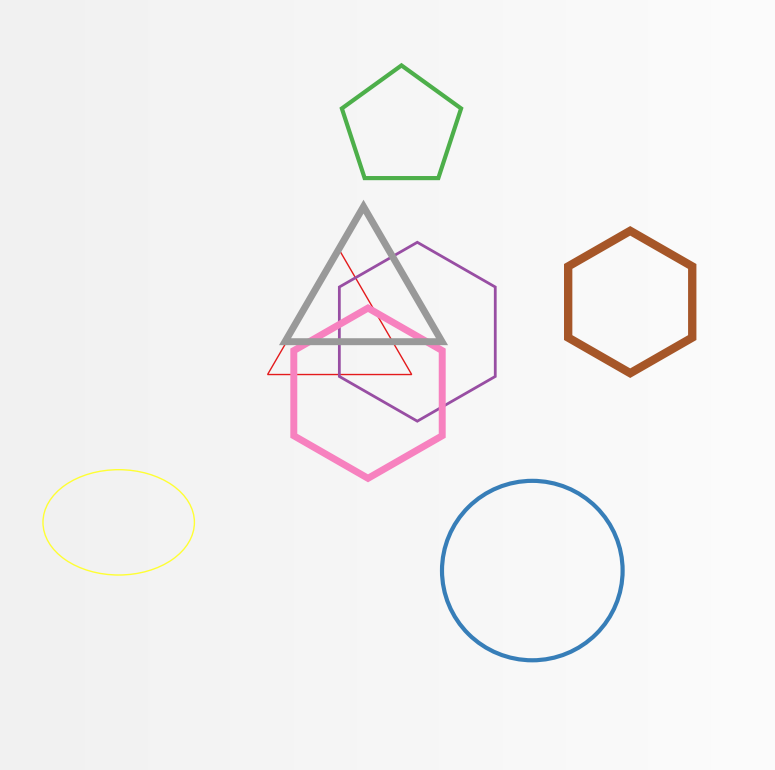[{"shape": "triangle", "thickness": 0.5, "radius": 0.54, "center": [0.438, 0.567]}, {"shape": "circle", "thickness": 1.5, "radius": 0.58, "center": [0.687, 0.259]}, {"shape": "pentagon", "thickness": 1.5, "radius": 0.4, "center": [0.518, 0.834]}, {"shape": "hexagon", "thickness": 1, "radius": 0.58, "center": [0.538, 0.569]}, {"shape": "oval", "thickness": 0.5, "radius": 0.49, "center": [0.153, 0.322]}, {"shape": "hexagon", "thickness": 3, "radius": 0.46, "center": [0.813, 0.608]}, {"shape": "hexagon", "thickness": 2.5, "radius": 0.55, "center": [0.475, 0.489]}, {"shape": "triangle", "thickness": 2.5, "radius": 0.58, "center": [0.469, 0.615]}]